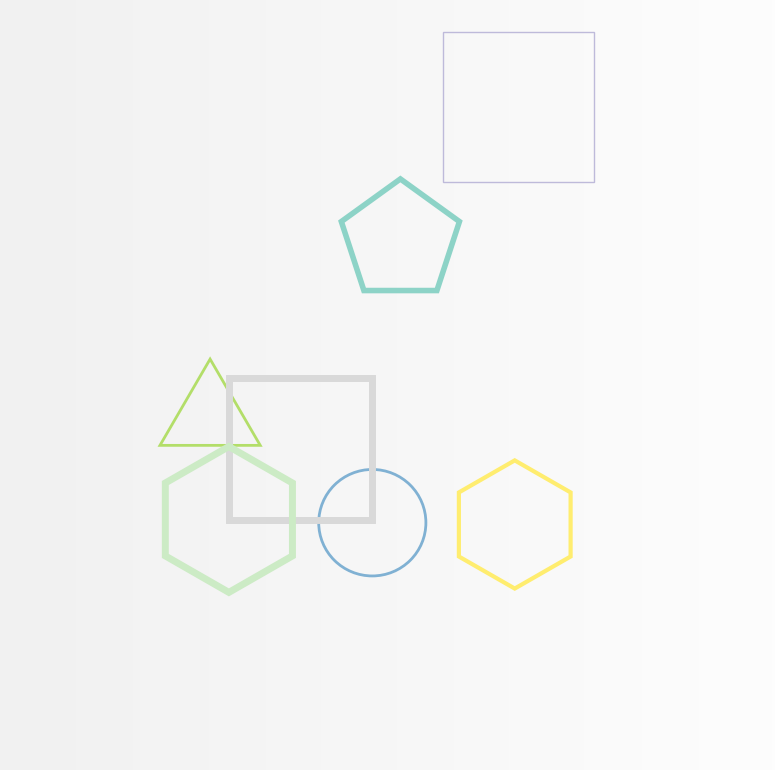[{"shape": "pentagon", "thickness": 2, "radius": 0.4, "center": [0.517, 0.687]}, {"shape": "square", "thickness": 0.5, "radius": 0.49, "center": [0.669, 0.86]}, {"shape": "circle", "thickness": 1, "radius": 0.35, "center": [0.48, 0.321]}, {"shape": "triangle", "thickness": 1, "radius": 0.37, "center": [0.271, 0.459]}, {"shape": "square", "thickness": 2.5, "radius": 0.46, "center": [0.388, 0.417]}, {"shape": "hexagon", "thickness": 2.5, "radius": 0.47, "center": [0.295, 0.325]}, {"shape": "hexagon", "thickness": 1.5, "radius": 0.42, "center": [0.664, 0.319]}]